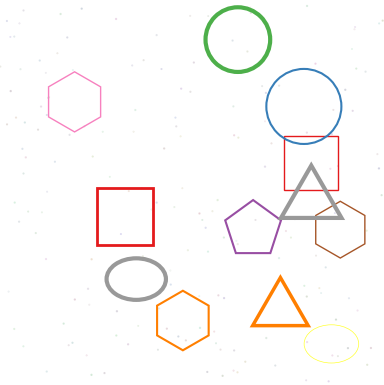[{"shape": "square", "thickness": 2, "radius": 0.37, "center": [0.325, 0.437]}, {"shape": "square", "thickness": 1, "radius": 0.35, "center": [0.807, 0.577]}, {"shape": "circle", "thickness": 1.5, "radius": 0.49, "center": [0.789, 0.724]}, {"shape": "circle", "thickness": 3, "radius": 0.42, "center": [0.618, 0.897]}, {"shape": "pentagon", "thickness": 1.5, "radius": 0.38, "center": [0.657, 0.404]}, {"shape": "hexagon", "thickness": 1.5, "radius": 0.39, "center": [0.475, 0.167]}, {"shape": "triangle", "thickness": 2.5, "radius": 0.42, "center": [0.728, 0.196]}, {"shape": "oval", "thickness": 0.5, "radius": 0.35, "center": [0.861, 0.107]}, {"shape": "hexagon", "thickness": 1, "radius": 0.37, "center": [0.884, 0.403]}, {"shape": "hexagon", "thickness": 1, "radius": 0.39, "center": [0.194, 0.735]}, {"shape": "triangle", "thickness": 3, "radius": 0.45, "center": [0.808, 0.479]}, {"shape": "oval", "thickness": 3, "radius": 0.39, "center": [0.354, 0.275]}]